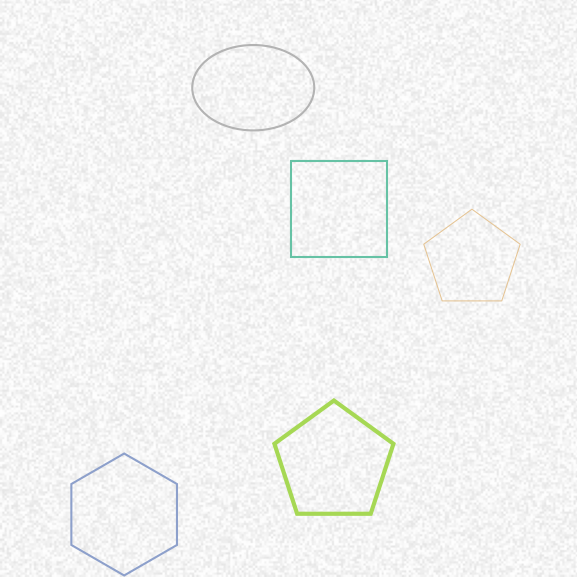[{"shape": "square", "thickness": 1, "radius": 0.41, "center": [0.587, 0.637]}, {"shape": "hexagon", "thickness": 1, "radius": 0.53, "center": [0.215, 0.108]}, {"shape": "pentagon", "thickness": 2, "radius": 0.54, "center": [0.578, 0.197]}, {"shape": "pentagon", "thickness": 0.5, "radius": 0.44, "center": [0.817, 0.549]}, {"shape": "oval", "thickness": 1, "radius": 0.53, "center": [0.439, 0.847]}]